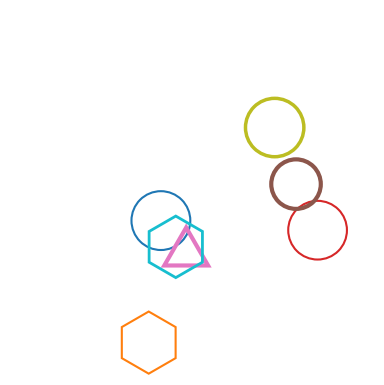[{"shape": "circle", "thickness": 1.5, "radius": 0.38, "center": [0.418, 0.427]}, {"shape": "hexagon", "thickness": 1.5, "radius": 0.4, "center": [0.386, 0.11]}, {"shape": "circle", "thickness": 1.5, "radius": 0.38, "center": [0.825, 0.402]}, {"shape": "circle", "thickness": 3, "radius": 0.32, "center": [0.769, 0.522]}, {"shape": "triangle", "thickness": 3, "radius": 0.33, "center": [0.484, 0.343]}, {"shape": "circle", "thickness": 2.5, "radius": 0.38, "center": [0.713, 0.669]}, {"shape": "hexagon", "thickness": 2, "radius": 0.4, "center": [0.457, 0.359]}]